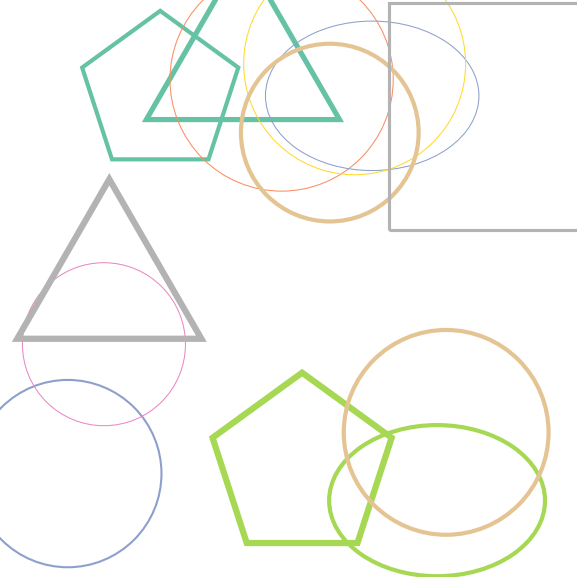[{"shape": "triangle", "thickness": 2.5, "radius": 0.97, "center": [0.421, 0.889]}, {"shape": "pentagon", "thickness": 2, "radius": 0.71, "center": [0.277, 0.838]}, {"shape": "circle", "thickness": 0.5, "radius": 0.97, "center": [0.488, 0.861]}, {"shape": "circle", "thickness": 1, "radius": 0.81, "center": [0.117, 0.179]}, {"shape": "oval", "thickness": 0.5, "radius": 0.92, "center": [0.644, 0.833]}, {"shape": "circle", "thickness": 0.5, "radius": 0.71, "center": [0.18, 0.403]}, {"shape": "oval", "thickness": 2, "radius": 0.93, "center": [0.757, 0.132]}, {"shape": "pentagon", "thickness": 3, "radius": 0.82, "center": [0.523, 0.191]}, {"shape": "circle", "thickness": 0.5, "radius": 0.96, "center": [0.614, 0.889]}, {"shape": "circle", "thickness": 2, "radius": 0.89, "center": [0.773, 0.25]}, {"shape": "circle", "thickness": 2, "radius": 0.77, "center": [0.571, 0.77]}, {"shape": "square", "thickness": 1.5, "radius": 0.98, "center": [0.87, 0.797]}, {"shape": "triangle", "thickness": 3, "radius": 0.92, "center": [0.189, 0.505]}]